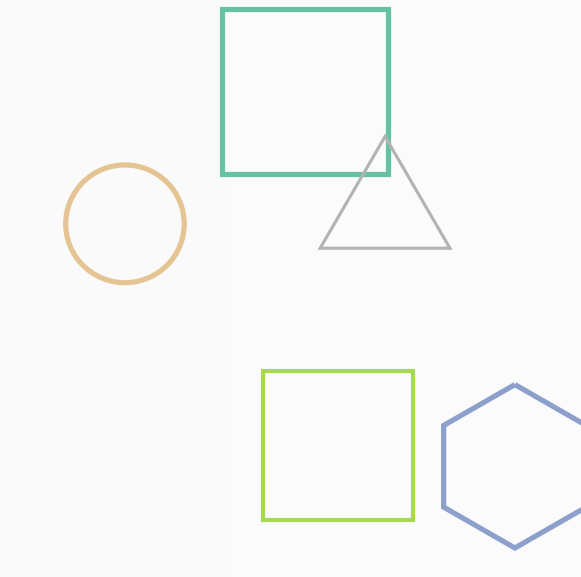[{"shape": "square", "thickness": 2.5, "radius": 0.72, "center": [0.524, 0.84]}, {"shape": "hexagon", "thickness": 2.5, "radius": 0.71, "center": [0.886, 0.192]}, {"shape": "square", "thickness": 2, "radius": 0.65, "center": [0.582, 0.227]}, {"shape": "circle", "thickness": 2.5, "radius": 0.51, "center": [0.215, 0.612]}, {"shape": "triangle", "thickness": 1.5, "radius": 0.64, "center": [0.662, 0.634]}]